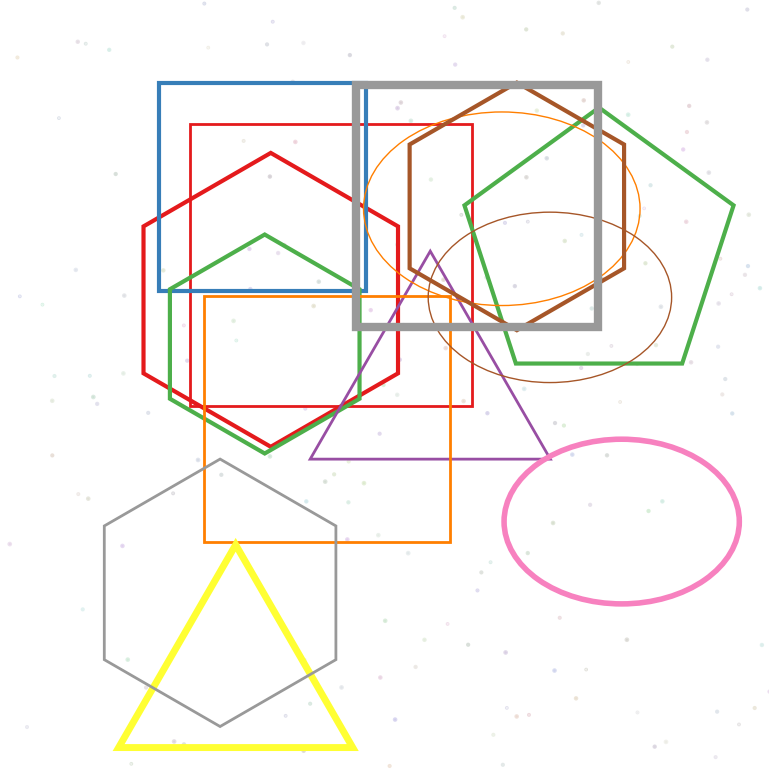[{"shape": "square", "thickness": 1, "radius": 0.91, "center": [0.43, 0.656]}, {"shape": "hexagon", "thickness": 1.5, "radius": 0.95, "center": [0.352, 0.611]}, {"shape": "square", "thickness": 1.5, "radius": 0.67, "center": [0.341, 0.757]}, {"shape": "pentagon", "thickness": 1.5, "radius": 0.92, "center": [0.778, 0.677]}, {"shape": "hexagon", "thickness": 1.5, "radius": 0.71, "center": [0.344, 0.553]}, {"shape": "triangle", "thickness": 1, "radius": 0.9, "center": [0.559, 0.494]}, {"shape": "oval", "thickness": 0.5, "radius": 0.9, "center": [0.652, 0.729]}, {"shape": "square", "thickness": 1, "radius": 0.8, "center": [0.425, 0.456]}, {"shape": "triangle", "thickness": 2.5, "radius": 0.88, "center": [0.306, 0.117]}, {"shape": "oval", "thickness": 0.5, "radius": 0.79, "center": [0.714, 0.614]}, {"shape": "hexagon", "thickness": 1.5, "radius": 0.8, "center": [0.671, 0.732]}, {"shape": "oval", "thickness": 2, "radius": 0.76, "center": [0.807, 0.323]}, {"shape": "hexagon", "thickness": 1, "radius": 0.87, "center": [0.286, 0.23]}, {"shape": "square", "thickness": 3, "radius": 0.79, "center": [0.619, 0.733]}]